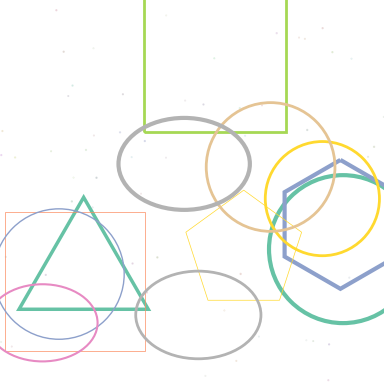[{"shape": "circle", "thickness": 3, "radius": 0.96, "center": [0.891, 0.353]}, {"shape": "triangle", "thickness": 2.5, "radius": 0.97, "center": [0.217, 0.294]}, {"shape": "square", "thickness": 0.5, "radius": 0.9, "center": [0.194, 0.268]}, {"shape": "hexagon", "thickness": 3, "radius": 0.84, "center": [0.884, 0.417]}, {"shape": "circle", "thickness": 1, "radius": 0.85, "center": [0.153, 0.288]}, {"shape": "oval", "thickness": 1.5, "radius": 0.72, "center": [0.11, 0.161]}, {"shape": "square", "thickness": 2, "radius": 0.92, "center": [0.559, 0.842]}, {"shape": "pentagon", "thickness": 0.5, "radius": 0.79, "center": [0.633, 0.348]}, {"shape": "circle", "thickness": 2, "radius": 0.74, "center": [0.837, 0.484]}, {"shape": "circle", "thickness": 2, "radius": 0.84, "center": [0.703, 0.566]}, {"shape": "oval", "thickness": 3, "radius": 0.85, "center": [0.478, 0.574]}, {"shape": "oval", "thickness": 2, "radius": 0.81, "center": [0.515, 0.182]}]